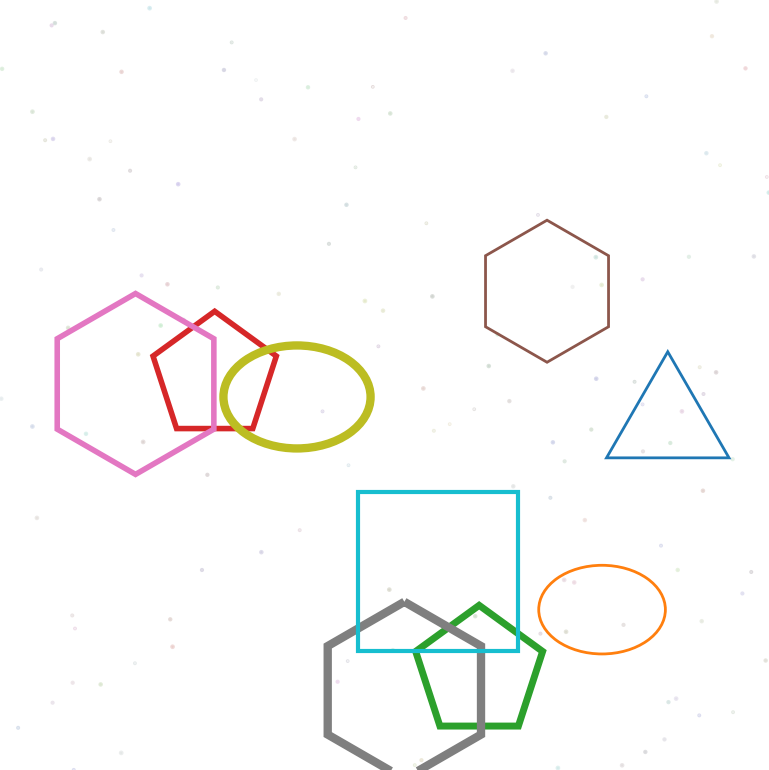[{"shape": "triangle", "thickness": 1, "radius": 0.46, "center": [0.867, 0.451]}, {"shape": "oval", "thickness": 1, "radius": 0.41, "center": [0.782, 0.208]}, {"shape": "pentagon", "thickness": 2.5, "radius": 0.43, "center": [0.622, 0.127]}, {"shape": "pentagon", "thickness": 2, "radius": 0.42, "center": [0.279, 0.512]}, {"shape": "hexagon", "thickness": 1, "radius": 0.46, "center": [0.71, 0.622]}, {"shape": "hexagon", "thickness": 2, "radius": 0.59, "center": [0.176, 0.501]}, {"shape": "hexagon", "thickness": 3, "radius": 0.57, "center": [0.525, 0.103]}, {"shape": "oval", "thickness": 3, "radius": 0.48, "center": [0.386, 0.484]}, {"shape": "square", "thickness": 1.5, "radius": 0.52, "center": [0.569, 0.258]}]